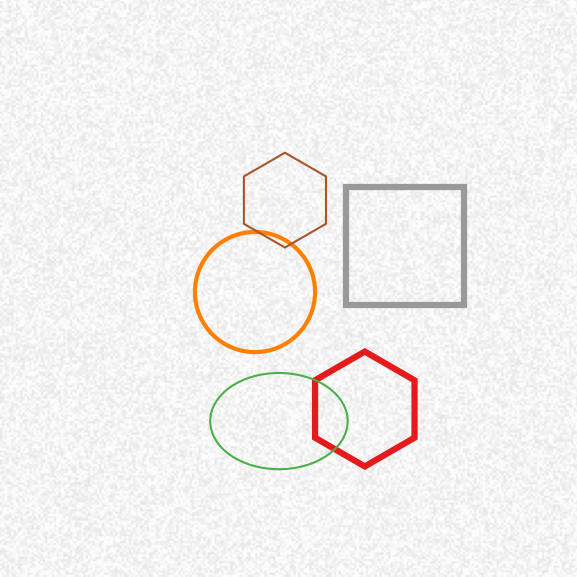[{"shape": "hexagon", "thickness": 3, "radius": 0.5, "center": [0.632, 0.291]}, {"shape": "oval", "thickness": 1, "radius": 0.6, "center": [0.483, 0.27]}, {"shape": "circle", "thickness": 2, "radius": 0.52, "center": [0.442, 0.493]}, {"shape": "hexagon", "thickness": 1, "radius": 0.41, "center": [0.493, 0.653]}, {"shape": "square", "thickness": 3, "radius": 0.51, "center": [0.702, 0.573]}]